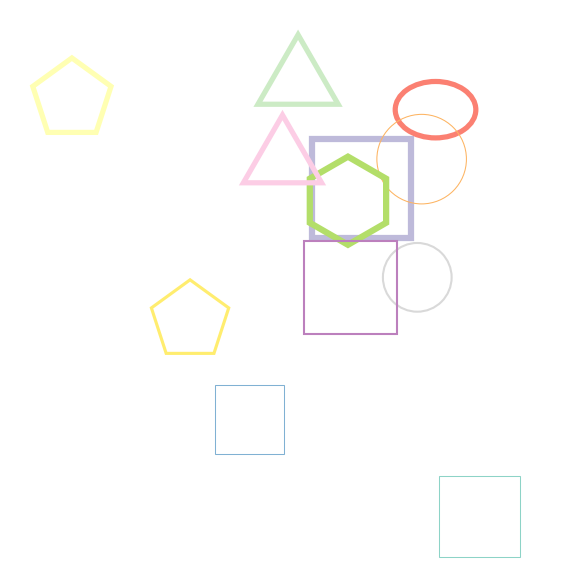[{"shape": "square", "thickness": 0.5, "radius": 0.35, "center": [0.83, 0.105]}, {"shape": "pentagon", "thickness": 2.5, "radius": 0.36, "center": [0.125, 0.828]}, {"shape": "square", "thickness": 3, "radius": 0.43, "center": [0.626, 0.673]}, {"shape": "oval", "thickness": 2.5, "radius": 0.35, "center": [0.754, 0.809]}, {"shape": "square", "thickness": 0.5, "radius": 0.3, "center": [0.432, 0.273]}, {"shape": "circle", "thickness": 0.5, "radius": 0.39, "center": [0.73, 0.724]}, {"shape": "hexagon", "thickness": 3, "radius": 0.38, "center": [0.603, 0.652]}, {"shape": "triangle", "thickness": 2.5, "radius": 0.39, "center": [0.489, 0.722]}, {"shape": "circle", "thickness": 1, "radius": 0.3, "center": [0.723, 0.519]}, {"shape": "square", "thickness": 1, "radius": 0.4, "center": [0.607, 0.501]}, {"shape": "triangle", "thickness": 2.5, "radius": 0.4, "center": [0.516, 0.859]}, {"shape": "pentagon", "thickness": 1.5, "radius": 0.35, "center": [0.329, 0.444]}]